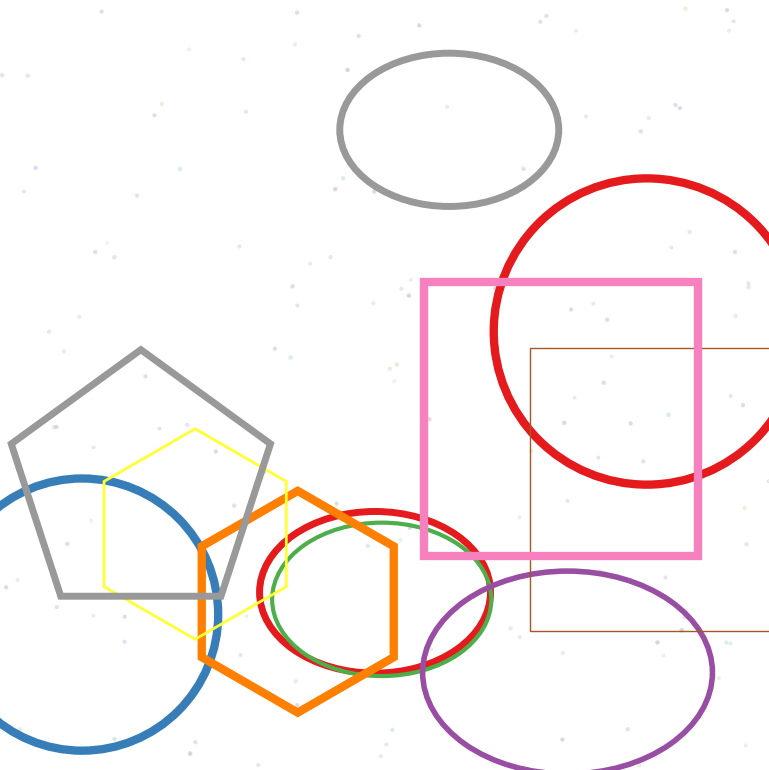[{"shape": "circle", "thickness": 3, "radius": 0.99, "center": [0.84, 0.569]}, {"shape": "oval", "thickness": 2.5, "radius": 0.75, "center": [0.487, 0.231]}, {"shape": "circle", "thickness": 3, "radius": 0.88, "center": [0.107, 0.202]}, {"shape": "oval", "thickness": 1.5, "radius": 0.71, "center": [0.496, 0.222]}, {"shape": "oval", "thickness": 2, "radius": 0.94, "center": [0.737, 0.127]}, {"shape": "hexagon", "thickness": 3, "radius": 0.72, "center": [0.387, 0.218]}, {"shape": "hexagon", "thickness": 1, "radius": 0.68, "center": [0.253, 0.306]}, {"shape": "square", "thickness": 0.5, "radius": 0.92, "center": [0.872, 0.365]}, {"shape": "square", "thickness": 3, "radius": 0.89, "center": [0.729, 0.456]}, {"shape": "oval", "thickness": 2.5, "radius": 0.71, "center": [0.583, 0.831]}, {"shape": "pentagon", "thickness": 2.5, "radius": 0.88, "center": [0.183, 0.369]}]